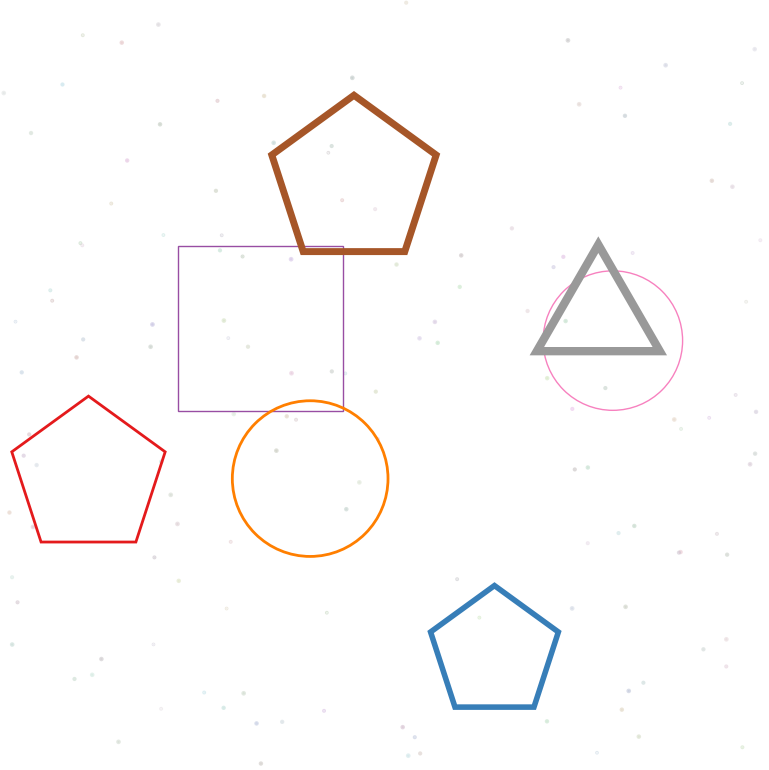[{"shape": "pentagon", "thickness": 1, "radius": 0.52, "center": [0.115, 0.381]}, {"shape": "pentagon", "thickness": 2, "radius": 0.44, "center": [0.642, 0.152]}, {"shape": "square", "thickness": 0.5, "radius": 0.54, "center": [0.339, 0.573]}, {"shape": "circle", "thickness": 1, "radius": 0.51, "center": [0.403, 0.378]}, {"shape": "pentagon", "thickness": 2.5, "radius": 0.56, "center": [0.46, 0.764]}, {"shape": "circle", "thickness": 0.5, "radius": 0.45, "center": [0.796, 0.558]}, {"shape": "triangle", "thickness": 3, "radius": 0.46, "center": [0.777, 0.59]}]